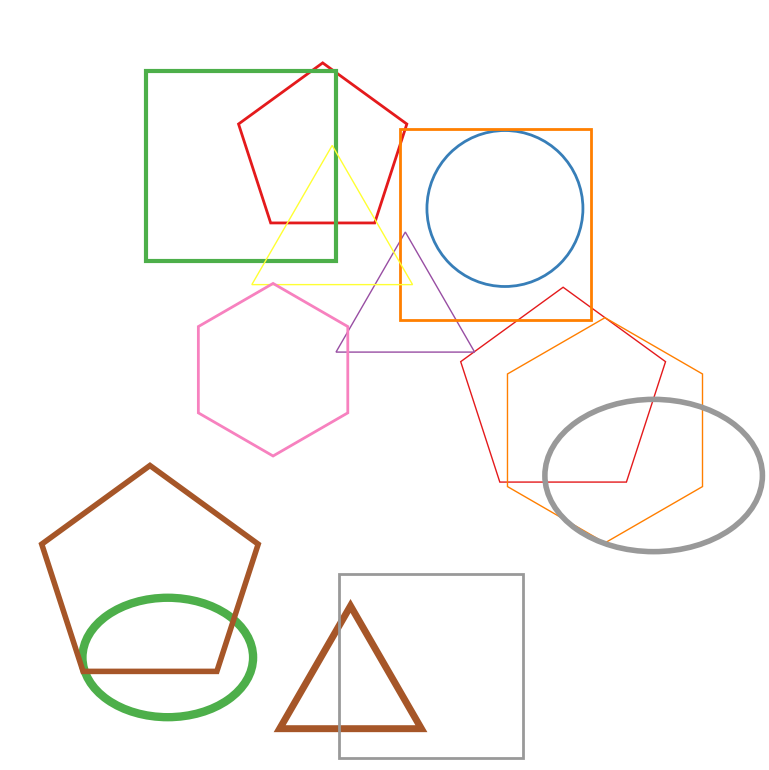[{"shape": "pentagon", "thickness": 0.5, "radius": 0.7, "center": [0.731, 0.487]}, {"shape": "pentagon", "thickness": 1, "radius": 0.57, "center": [0.419, 0.803]}, {"shape": "circle", "thickness": 1, "radius": 0.51, "center": [0.656, 0.729]}, {"shape": "oval", "thickness": 3, "radius": 0.55, "center": [0.218, 0.146]}, {"shape": "square", "thickness": 1.5, "radius": 0.62, "center": [0.313, 0.784]}, {"shape": "triangle", "thickness": 0.5, "radius": 0.52, "center": [0.526, 0.595]}, {"shape": "hexagon", "thickness": 0.5, "radius": 0.73, "center": [0.786, 0.441]}, {"shape": "square", "thickness": 1, "radius": 0.62, "center": [0.644, 0.708]}, {"shape": "triangle", "thickness": 0.5, "radius": 0.6, "center": [0.431, 0.691]}, {"shape": "triangle", "thickness": 2.5, "radius": 0.53, "center": [0.455, 0.107]}, {"shape": "pentagon", "thickness": 2, "radius": 0.74, "center": [0.195, 0.248]}, {"shape": "hexagon", "thickness": 1, "radius": 0.56, "center": [0.355, 0.52]}, {"shape": "square", "thickness": 1, "radius": 0.6, "center": [0.56, 0.135]}, {"shape": "oval", "thickness": 2, "radius": 0.71, "center": [0.849, 0.382]}]